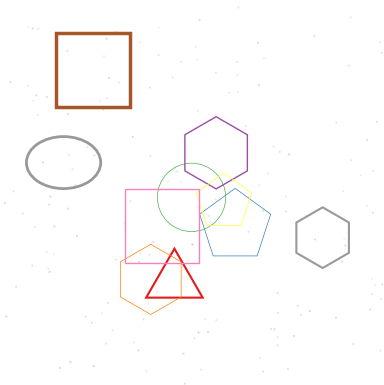[{"shape": "triangle", "thickness": 1.5, "radius": 0.42, "center": [0.453, 0.269]}, {"shape": "pentagon", "thickness": 0.5, "radius": 0.49, "center": [0.611, 0.414]}, {"shape": "circle", "thickness": 0.5, "radius": 0.44, "center": [0.498, 0.487]}, {"shape": "hexagon", "thickness": 1, "radius": 0.47, "center": [0.561, 0.603]}, {"shape": "hexagon", "thickness": 0.5, "radius": 0.46, "center": [0.392, 0.274]}, {"shape": "pentagon", "thickness": 0.5, "radius": 0.38, "center": [0.582, 0.475]}, {"shape": "square", "thickness": 2.5, "radius": 0.48, "center": [0.242, 0.819]}, {"shape": "square", "thickness": 1, "radius": 0.48, "center": [0.421, 0.413]}, {"shape": "oval", "thickness": 2, "radius": 0.48, "center": [0.165, 0.578]}, {"shape": "hexagon", "thickness": 1.5, "radius": 0.39, "center": [0.838, 0.383]}]